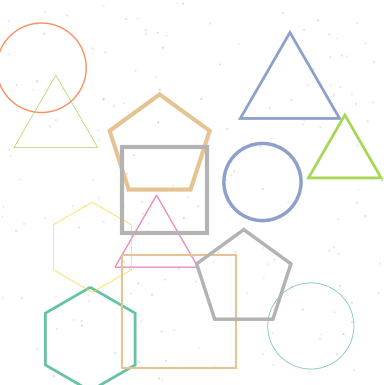[{"shape": "hexagon", "thickness": 2, "radius": 0.67, "center": [0.234, 0.119]}, {"shape": "circle", "thickness": 0.5, "radius": 0.56, "center": [0.807, 0.153]}, {"shape": "circle", "thickness": 1, "radius": 0.58, "center": [0.108, 0.824]}, {"shape": "triangle", "thickness": 2, "radius": 0.74, "center": [0.753, 0.767]}, {"shape": "circle", "thickness": 2.5, "radius": 0.5, "center": [0.682, 0.527]}, {"shape": "triangle", "thickness": 1, "radius": 0.62, "center": [0.407, 0.368]}, {"shape": "triangle", "thickness": 2, "radius": 0.54, "center": [0.896, 0.592]}, {"shape": "triangle", "thickness": 0.5, "radius": 0.63, "center": [0.145, 0.679]}, {"shape": "hexagon", "thickness": 0.5, "radius": 0.59, "center": [0.24, 0.358]}, {"shape": "square", "thickness": 1.5, "radius": 0.74, "center": [0.466, 0.191]}, {"shape": "pentagon", "thickness": 3, "radius": 0.68, "center": [0.415, 0.618]}, {"shape": "square", "thickness": 3, "radius": 0.56, "center": [0.427, 0.507]}, {"shape": "pentagon", "thickness": 2.5, "radius": 0.64, "center": [0.633, 0.275]}]